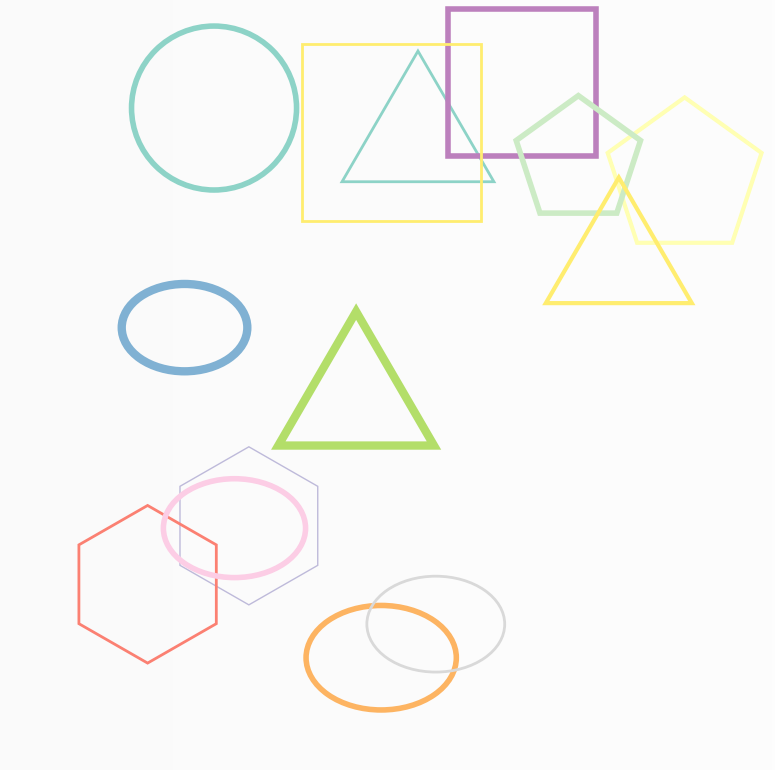[{"shape": "triangle", "thickness": 1, "radius": 0.57, "center": [0.539, 0.821]}, {"shape": "circle", "thickness": 2, "radius": 0.53, "center": [0.276, 0.86]}, {"shape": "pentagon", "thickness": 1.5, "radius": 0.52, "center": [0.883, 0.769]}, {"shape": "hexagon", "thickness": 0.5, "radius": 0.51, "center": [0.321, 0.317]}, {"shape": "hexagon", "thickness": 1, "radius": 0.51, "center": [0.19, 0.241]}, {"shape": "oval", "thickness": 3, "radius": 0.41, "center": [0.238, 0.575]}, {"shape": "oval", "thickness": 2, "radius": 0.48, "center": [0.492, 0.146]}, {"shape": "triangle", "thickness": 3, "radius": 0.58, "center": [0.46, 0.479]}, {"shape": "oval", "thickness": 2, "radius": 0.46, "center": [0.303, 0.314]}, {"shape": "oval", "thickness": 1, "radius": 0.44, "center": [0.562, 0.189]}, {"shape": "square", "thickness": 2, "radius": 0.48, "center": [0.674, 0.892]}, {"shape": "pentagon", "thickness": 2, "radius": 0.42, "center": [0.746, 0.791]}, {"shape": "square", "thickness": 1, "radius": 0.58, "center": [0.505, 0.828]}, {"shape": "triangle", "thickness": 1.5, "radius": 0.54, "center": [0.798, 0.661]}]